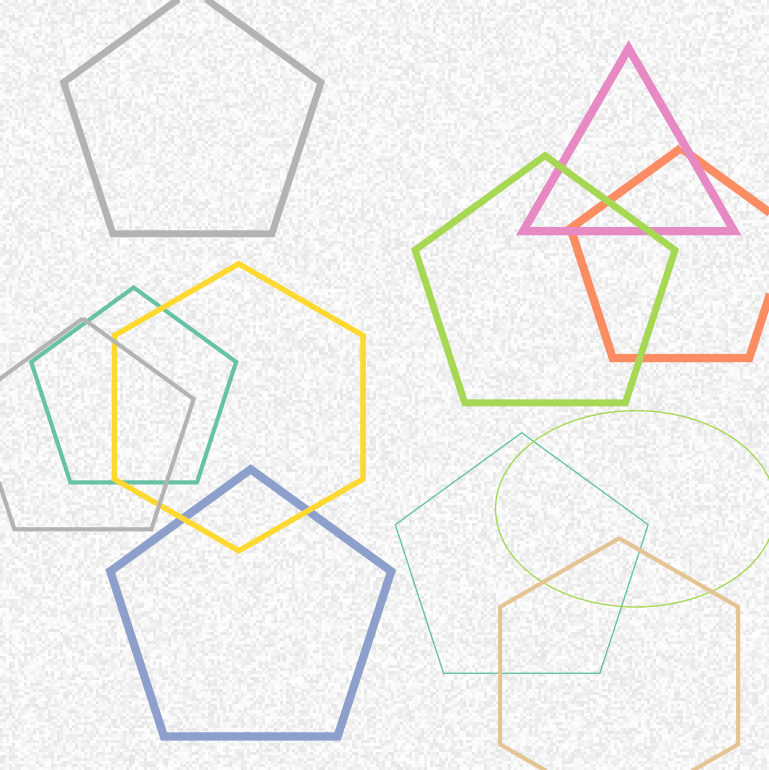[{"shape": "pentagon", "thickness": 1.5, "radius": 0.7, "center": [0.174, 0.487]}, {"shape": "pentagon", "thickness": 0.5, "radius": 0.86, "center": [0.678, 0.265]}, {"shape": "pentagon", "thickness": 3, "radius": 0.75, "center": [0.884, 0.657]}, {"shape": "pentagon", "thickness": 3, "radius": 0.96, "center": [0.326, 0.199]}, {"shape": "triangle", "thickness": 3, "radius": 0.79, "center": [0.816, 0.779]}, {"shape": "oval", "thickness": 0.5, "radius": 0.91, "center": [0.826, 0.339]}, {"shape": "pentagon", "thickness": 2.5, "radius": 0.89, "center": [0.708, 0.62]}, {"shape": "hexagon", "thickness": 2, "radius": 0.93, "center": [0.31, 0.471]}, {"shape": "hexagon", "thickness": 1.5, "radius": 0.89, "center": [0.804, 0.123]}, {"shape": "pentagon", "thickness": 1.5, "radius": 0.76, "center": [0.108, 0.435]}, {"shape": "pentagon", "thickness": 2.5, "radius": 0.88, "center": [0.25, 0.839]}]